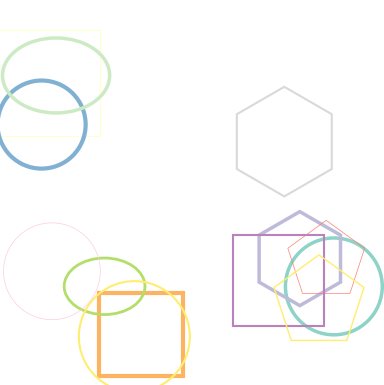[{"shape": "circle", "thickness": 2.5, "radius": 0.63, "center": [0.867, 0.256]}, {"shape": "square", "thickness": 0.5, "radius": 0.69, "center": [0.12, 0.785]}, {"shape": "hexagon", "thickness": 2.5, "radius": 0.61, "center": [0.779, 0.328]}, {"shape": "pentagon", "thickness": 0.5, "radius": 0.52, "center": [0.847, 0.323]}, {"shape": "circle", "thickness": 3, "radius": 0.57, "center": [0.108, 0.676]}, {"shape": "square", "thickness": 3, "radius": 0.54, "center": [0.366, 0.131]}, {"shape": "oval", "thickness": 2, "radius": 0.52, "center": [0.272, 0.256]}, {"shape": "circle", "thickness": 0.5, "radius": 0.63, "center": [0.135, 0.295]}, {"shape": "hexagon", "thickness": 1.5, "radius": 0.71, "center": [0.738, 0.632]}, {"shape": "square", "thickness": 1.5, "radius": 0.59, "center": [0.724, 0.272]}, {"shape": "oval", "thickness": 2.5, "radius": 0.7, "center": [0.146, 0.804]}, {"shape": "pentagon", "thickness": 1, "radius": 0.61, "center": [0.829, 0.215]}, {"shape": "circle", "thickness": 1.5, "radius": 0.72, "center": [0.349, 0.126]}]